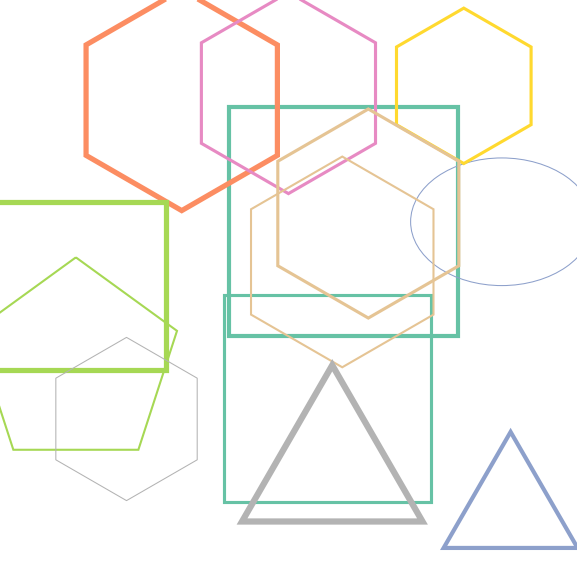[{"shape": "square", "thickness": 1.5, "radius": 0.9, "center": [0.567, 0.308]}, {"shape": "square", "thickness": 2, "radius": 0.99, "center": [0.595, 0.616]}, {"shape": "hexagon", "thickness": 2.5, "radius": 0.96, "center": [0.315, 0.826]}, {"shape": "triangle", "thickness": 2, "radius": 0.67, "center": [0.884, 0.117]}, {"shape": "oval", "thickness": 0.5, "radius": 0.79, "center": [0.869, 0.615]}, {"shape": "hexagon", "thickness": 1.5, "radius": 0.87, "center": [0.499, 0.838]}, {"shape": "pentagon", "thickness": 1, "radius": 0.92, "center": [0.131, 0.369]}, {"shape": "square", "thickness": 2.5, "radius": 0.73, "center": [0.141, 0.504]}, {"shape": "hexagon", "thickness": 1.5, "radius": 0.67, "center": [0.803, 0.85]}, {"shape": "hexagon", "thickness": 1, "radius": 0.91, "center": [0.593, 0.546]}, {"shape": "hexagon", "thickness": 1.5, "radius": 0.9, "center": [0.638, 0.629]}, {"shape": "hexagon", "thickness": 0.5, "radius": 0.71, "center": [0.219, 0.274]}, {"shape": "triangle", "thickness": 3, "radius": 0.9, "center": [0.575, 0.186]}]